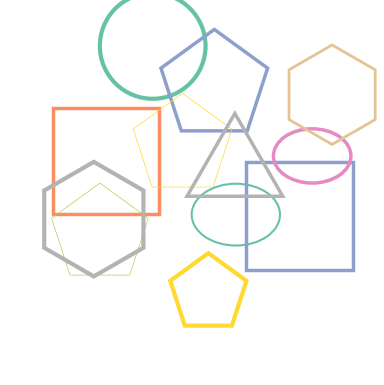[{"shape": "circle", "thickness": 3, "radius": 0.69, "center": [0.397, 0.881]}, {"shape": "oval", "thickness": 1.5, "radius": 0.57, "center": [0.613, 0.443]}, {"shape": "square", "thickness": 2.5, "radius": 0.69, "center": [0.275, 0.582]}, {"shape": "square", "thickness": 2.5, "radius": 0.7, "center": [0.778, 0.438]}, {"shape": "pentagon", "thickness": 2.5, "radius": 0.73, "center": [0.557, 0.778]}, {"shape": "oval", "thickness": 2.5, "radius": 0.5, "center": [0.811, 0.595]}, {"shape": "pentagon", "thickness": 0.5, "radius": 0.66, "center": [0.259, 0.392]}, {"shape": "pentagon", "thickness": 0.5, "radius": 0.67, "center": [0.474, 0.623]}, {"shape": "pentagon", "thickness": 3, "radius": 0.52, "center": [0.541, 0.238]}, {"shape": "hexagon", "thickness": 2, "radius": 0.65, "center": [0.863, 0.754]}, {"shape": "hexagon", "thickness": 3, "radius": 0.74, "center": [0.244, 0.431]}, {"shape": "triangle", "thickness": 2.5, "radius": 0.72, "center": [0.61, 0.562]}]